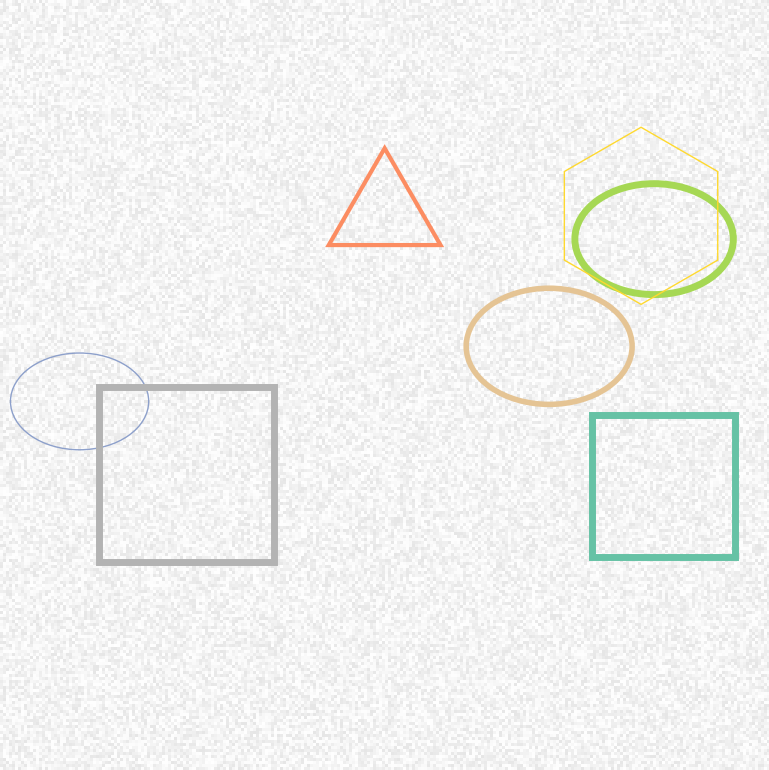[{"shape": "square", "thickness": 2.5, "radius": 0.46, "center": [0.862, 0.368]}, {"shape": "triangle", "thickness": 1.5, "radius": 0.42, "center": [0.5, 0.724]}, {"shape": "oval", "thickness": 0.5, "radius": 0.45, "center": [0.103, 0.479]}, {"shape": "oval", "thickness": 2.5, "radius": 0.51, "center": [0.849, 0.689]}, {"shape": "hexagon", "thickness": 0.5, "radius": 0.58, "center": [0.833, 0.72]}, {"shape": "oval", "thickness": 2, "radius": 0.54, "center": [0.713, 0.55]}, {"shape": "square", "thickness": 2.5, "radius": 0.57, "center": [0.242, 0.384]}]